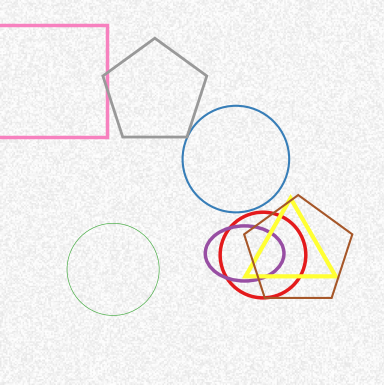[{"shape": "circle", "thickness": 2.5, "radius": 0.56, "center": [0.683, 0.338]}, {"shape": "circle", "thickness": 1.5, "radius": 0.69, "center": [0.613, 0.587]}, {"shape": "circle", "thickness": 0.5, "radius": 0.6, "center": [0.294, 0.3]}, {"shape": "oval", "thickness": 2.5, "radius": 0.51, "center": [0.635, 0.342]}, {"shape": "triangle", "thickness": 3, "radius": 0.68, "center": [0.755, 0.35]}, {"shape": "pentagon", "thickness": 1.5, "radius": 0.74, "center": [0.775, 0.346]}, {"shape": "square", "thickness": 2.5, "radius": 0.73, "center": [0.133, 0.79]}, {"shape": "pentagon", "thickness": 2, "radius": 0.71, "center": [0.402, 0.759]}]